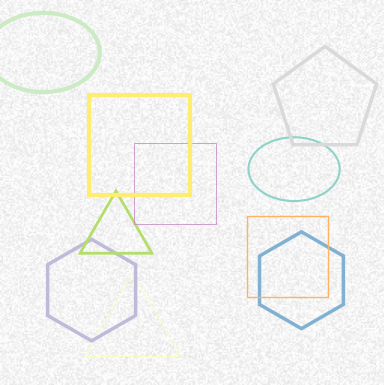[{"shape": "oval", "thickness": 1.5, "radius": 0.59, "center": [0.764, 0.561]}, {"shape": "triangle", "thickness": 0.5, "radius": 0.72, "center": [0.345, 0.146]}, {"shape": "hexagon", "thickness": 2.5, "radius": 0.66, "center": [0.238, 0.247]}, {"shape": "hexagon", "thickness": 2.5, "radius": 0.63, "center": [0.783, 0.272]}, {"shape": "square", "thickness": 1, "radius": 0.53, "center": [0.747, 0.335]}, {"shape": "triangle", "thickness": 2, "radius": 0.54, "center": [0.301, 0.396]}, {"shape": "pentagon", "thickness": 2.5, "radius": 0.71, "center": [0.844, 0.738]}, {"shape": "square", "thickness": 0.5, "radius": 0.53, "center": [0.454, 0.523]}, {"shape": "oval", "thickness": 3, "radius": 0.74, "center": [0.112, 0.864]}, {"shape": "square", "thickness": 3, "radius": 0.66, "center": [0.362, 0.623]}]